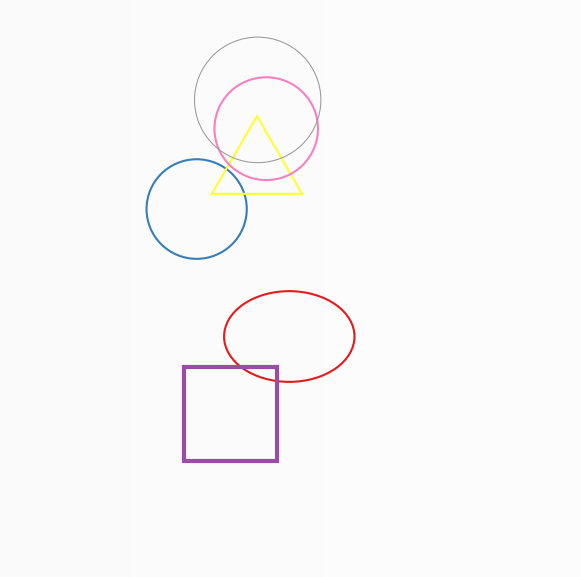[{"shape": "oval", "thickness": 1, "radius": 0.56, "center": [0.498, 0.416]}, {"shape": "circle", "thickness": 1, "radius": 0.43, "center": [0.338, 0.637]}, {"shape": "square", "thickness": 2, "radius": 0.4, "center": [0.397, 0.282]}, {"shape": "triangle", "thickness": 1, "radius": 0.45, "center": [0.442, 0.708]}, {"shape": "circle", "thickness": 1, "radius": 0.45, "center": [0.458, 0.776]}, {"shape": "circle", "thickness": 0.5, "radius": 0.54, "center": [0.443, 0.826]}]